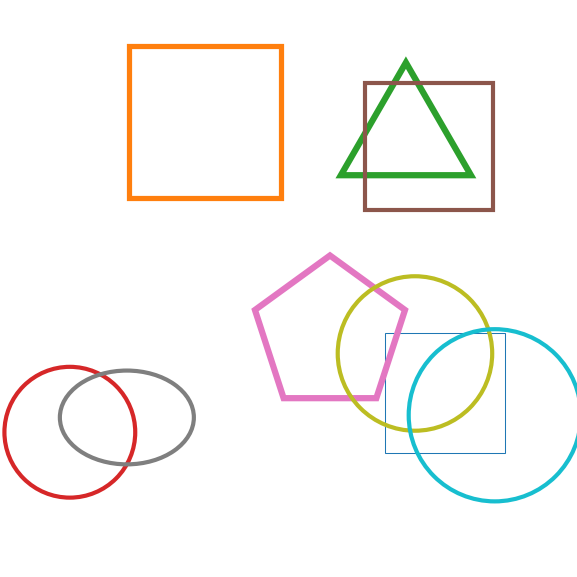[{"shape": "square", "thickness": 0.5, "radius": 0.52, "center": [0.771, 0.318]}, {"shape": "square", "thickness": 2.5, "radius": 0.66, "center": [0.355, 0.788]}, {"shape": "triangle", "thickness": 3, "radius": 0.65, "center": [0.703, 0.761]}, {"shape": "circle", "thickness": 2, "radius": 0.57, "center": [0.121, 0.251]}, {"shape": "square", "thickness": 2, "radius": 0.55, "center": [0.743, 0.745]}, {"shape": "pentagon", "thickness": 3, "radius": 0.68, "center": [0.571, 0.42]}, {"shape": "oval", "thickness": 2, "radius": 0.58, "center": [0.22, 0.276]}, {"shape": "circle", "thickness": 2, "radius": 0.67, "center": [0.719, 0.387]}, {"shape": "circle", "thickness": 2, "radius": 0.75, "center": [0.857, 0.28]}]